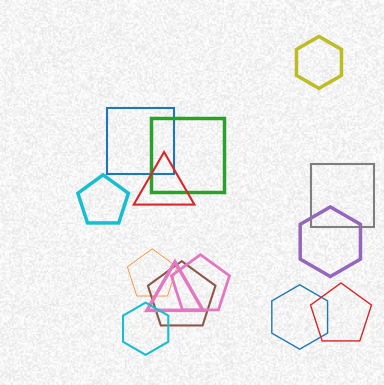[{"shape": "hexagon", "thickness": 1, "radius": 0.42, "center": [0.778, 0.177]}, {"shape": "square", "thickness": 1.5, "radius": 0.43, "center": [0.365, 0.635]}, {"shape": "pentagon", "thickness": 0.5, "radius": 0.34, "center": [0.395, 0.286]}, {"shape": "square", "thickness": 2.5, "radius": 0.48, "center": [0.487, 0.597]}, {"shape": "triangle", "thickness": 1.5, "radius": 0.46, "center": [0.426, 0.514]}, {"shape": "pentagon", "thickness": 1, "radius": 0.42, "center": [0.886, 0.182]}, {"shape": "hexagon", "thickness": 2.5, "radius": 0.45, "center": [0.858, 0.372]}, {"shape": "pentagon", "thickness": 1.5, "radius": 0.46, "center": [0.472, 0.229]}, {"shape": "triangle", "thickness": 2.5, "radius": 0.42, "center": [0.455, 0.236]}, {"shape": "pentagon", "thickness": 2, "radius": 0.4, "center": [0.521, 0.259]}, {"shape": "square", "thickness": 1.5, "radius": 0.41, "center": [0.891, 0.491]}, {"shape": "hexagon", "thickness": 2.5, "radius": 0.34, "center": [0.829, 0.838]}, {"shape": "hexagon", "thickness": 1.5, "radius": 0.34, "center": [0.378, 0.146]}, {"shape": "pentagon", "thickness": 2.5, "radius": 0.35, "center": [0.268, 0.477]}]